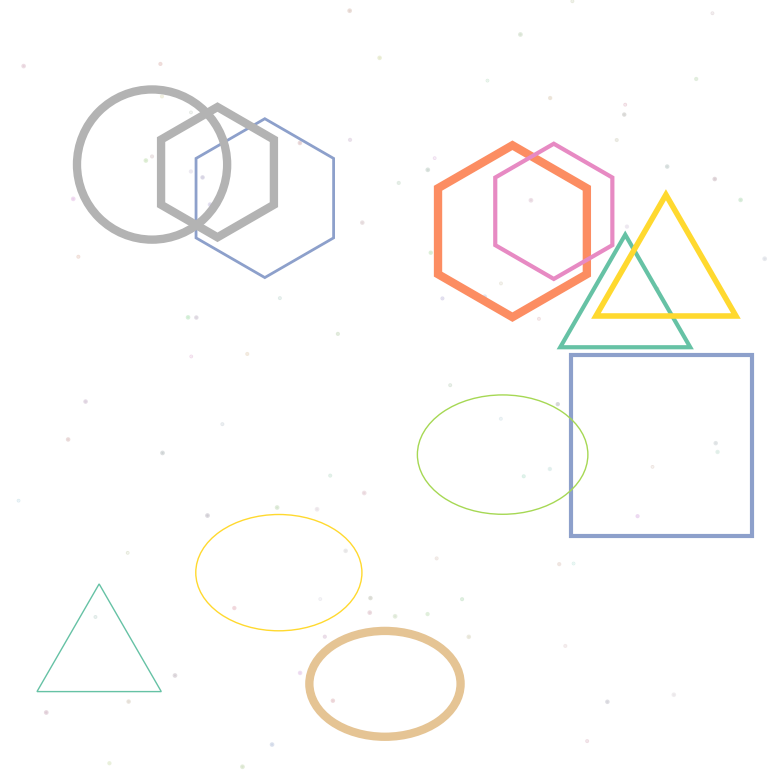[{"shape": "triangle", "thickness": 1.5, "radius": 0.49, "center": [0.812, 0.598]}, {"shape": "triangle", "thickness": 0.5, "radius": 0.47, "center": [0.129, 0.148]}, {"shape": "hexagon", "thickness": 3, "radius": 0.56, "center": [0.666, 0.7]}, {"shape": "hexagon", "thickness": 1, "radius": 0.52, "center": [0.344, 0.743]}, {"shape": "square", "thickness": 1.5, "radius": 0.59, "center": [0.859, 0.422]}, {"shape": "hexagon", "thickness": 1.5, "radius": 0.44, "center": [0.719, 0.726]}, {"shape": "oval", "thickness": 0.5, "radius": 0.55, "center": [0.653, 0.41]}, {"shape": "oval", "thickness": 0.5, "radius": 0.54, "center": [0.362, 0.256]}, {"shape": "triangle", "thickness": 2, "radius": 0.52, "center": [0.865, 0.642]}, {"shape": "oval", "thickness": 3, "radius": 0.49, "center": [0.5, 0.112]}, {"shape": "hexagon", "thickness": 3, "radius": 0.42, "center": [0.282, 0.776]}, {"shape": "circle", "thickness": 3, "radius": 0.49, "center": [0.197, 0.786]}]